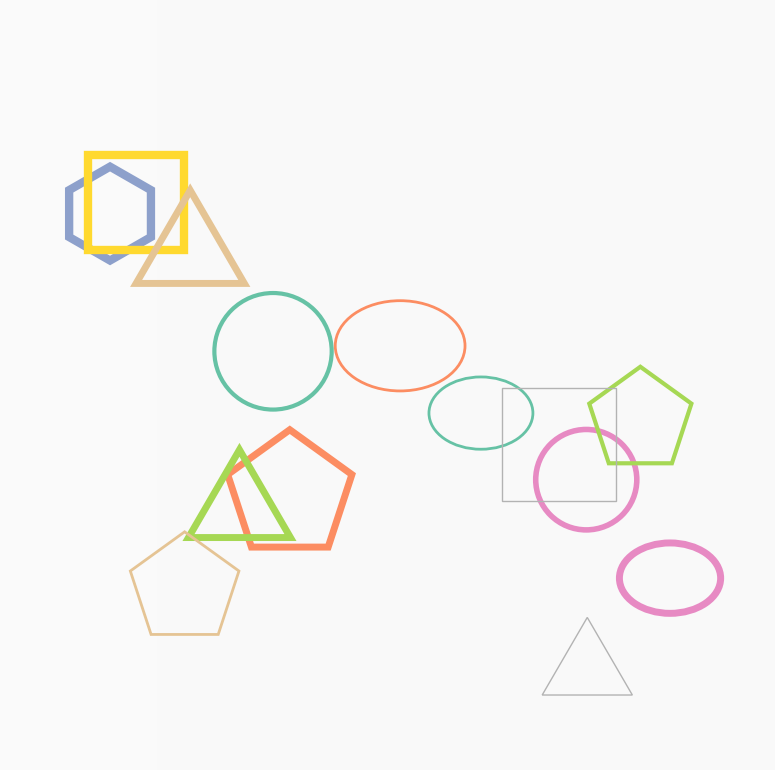[{"shape": "oval", "thickness": 1, "radius": 0.34, "center": [0.621, 0.464]}, {"shape": "circle", "thickness": 1.5, "radius": 0.38, "center": [0.352, 0.544]}, {"shape": "oval", "thickness": 1, "radius": 0.42, "center": [0.516, 0.551]}, {"shape": "pentagon", "thickness": 2.5, "radius": 0.42, "center": [0.374, 0.358]}, {"shape": "hexagon", "thickness": 3, "radius": 0.3, "center": [0.142, 0.723]}, {"shape": "circle", "thickness": 2, "radius": 0.33, "center": [0.756, 0.377]}, {"shape": "oval", "thickness": 2.5, "radius": 0.33, "center": [0.865, 0.249]}, {"shape": "triangle", "thickness": 2.5, "radius": 0.38, "center": [0.309, 0.34]}, {"shape": "pentagon", "thickness": 1.5, "radius": 0.35, "center": [0.826, 0.454]}, {"shape": "square", "thickness": 3, "radius": 0.31, "center": [0.176, 0.737]}, {"shape": "triangle", "thickness": 2.5, "radius": 0.4, "center": [0.245, 0.672]}, {"shape": "pentagon", "thickness": 1, "radius": 0.37, "center": [0.238, 0.236]}, {"shape": "square", "thickness": 0.5, "radius": 0.37, "center": [0.722, 0.423]}, {"shape": "triangle", "thickness": 0.5, "radius": 0.34, "center": [0.758, 0.131]}]